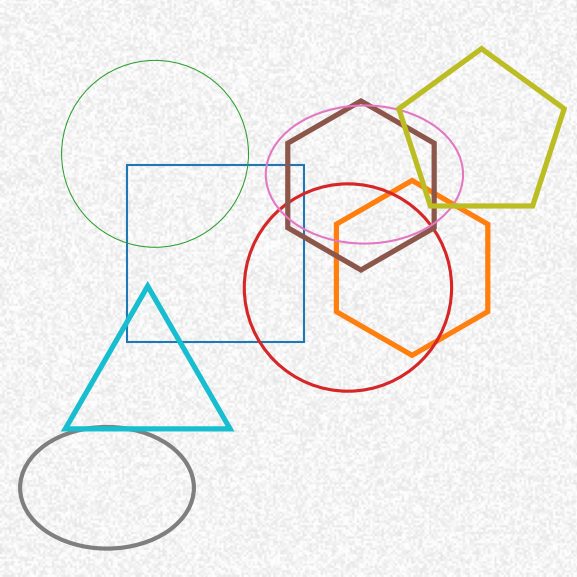[{"shape": "square", "thickness": 1, "radius": 0.77, "center": [0.372, 0.56]}, {"shape": "hexagon", "thickness": 2.5, "radius": 0.76, "center": [0.714, 0.535]}, {"shape": "circle", "thickness": 0.5, "radius": 0.81, "center": [0.268, 0.733]}, {"shape": "circle", "thickness": 1.5, "radius": 0.9, "center": [0.603, 0.501]}, {"shape": "hexagon", "thickness": 2.5, "radius": 0.73, "center": [0.625, 0.678]}, {"shape": "oval", "thickness": 1, "radius": 0.85, "center": [0.631, 0.697]}, {"shape": "oval", "thickness": 2, "radius": 0.75, "center": [0.185, 0.154]}, {"shape": "pentagon", "thickness": 2.5, "radius": 0.75, "center": [0.834, 0.764]}, {"shape": "triangle", "thickness": 2.5, "radius": 0.82, "center": [0.256, 0.339]}]